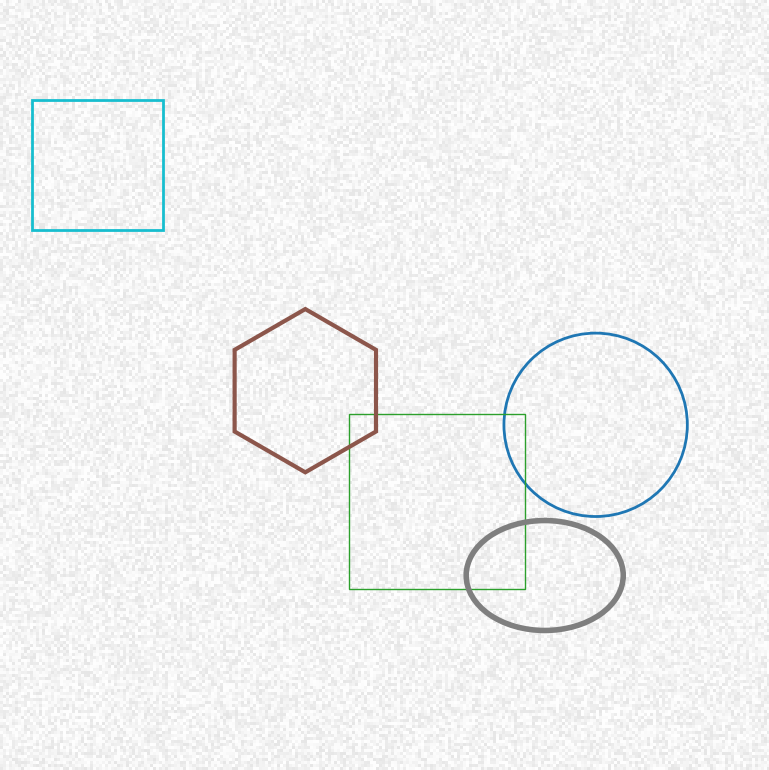[{"shape": "circle", "thickness": 1, "radius": 0.6, "center": [0.774, 0.448]}, {"shape": "square", "thickness": 0.5, "radius": 0.57, "center": [0.567, 0.349]}, {"shape": "hexagon", "thickness": 1.5, "radius": 0.53, "center": [0.397, 0.493]}, {"shape": "oval", "thickness": 2, "radius": 0.51, "center": [0.707, 0.253]}, {"shape": "square", "thickness": 1, "radius": 0.42, "center": [0.127, 0.786]}]